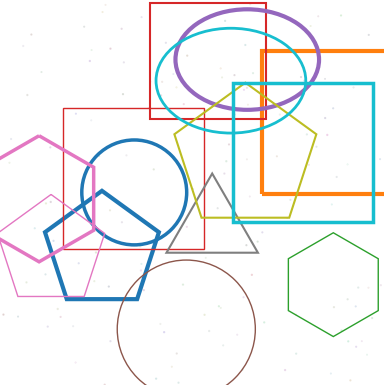[{"shape": "pentagon", "thickness": 3, "radius": 0.78, "center": [0.265, 0.349]}, {"shape": "circle", "thickness": 2.5, "radius": 0.68, "center": [0.349, 0.5]}, {"shape": "square", "thickness": 3, "radius": 0.93, "center": [0.865, 0.682]}, {"shape": "hexagon", "thickness": 1, "radius": 0.67, "center": [0.866, 0.261]}, {"shape": "square", "thickness": 1, "radius": 0.92, "center": [0.347, 0.536]}, {"shape": "square", "thickness": 1.5, "radius": 0.75, "center": [0.54, 0.841]}, {"shape": "oval", "thickness": 3, "radius": 0.93, "center": [0.642, 0.845]}, {"shape": "circle", "thickness": 1, "radius": 0.9, "center": [0.484, 0.145]}, {"shape": "hexagon", "thickness": 2.5, "radius": 0.82, "center": [0.102, 0.484]}, {"shape": "pentagon", "thickness": 1, "radius": 0.73, "center": [0.133, 0.348]}, {"shape": "triangle", "thickness": 1.5, "radius": 0.69, "center": [0.551, 0.412]}, {"shape": "pentagon", "thickness": 1.5, "radius": 0.97, "center": [0.637, 0.591]}, {"shape": "square", "thickness": 2.5, "radius": 0.91, "center": [0.786, 0.604]}, {"shape": "oval", "thickness": 2, "radius": 0.97, "center": [0.6, 0.79]}]